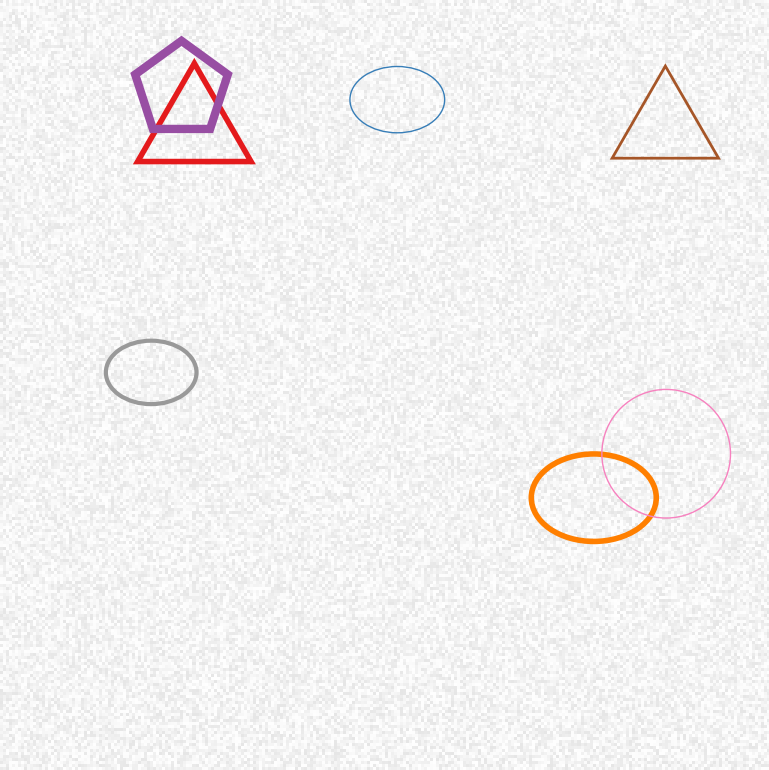[{"shape": "triangle", "thickness": 2, "radius": 0.43, "center": [0.252, 0.833]}, {"shape": "oval", "thickness": 0.5, "radius": 0.31, "center": [0.516, 0.871]}, {"shape": "pentagon", "thickness": 3, "radius": 0.32, "center": [0.236, 0.884]}, {"shape": "oval", "thickness": 2, "radius": 0.41, "center": [0.771, 0.354]}, {"shape": "triangle", "thickness": 1, "radius": 0.4, "center": [0.864, 0.834]}, {"shape": "circle", "thickness": 0.5, "radius": 0.42, "center": [0.865, 0.411]}, {"shape": "oval", "thickness": 1.5, "radius": 0.29, "center": [0.196, 0.516]}]